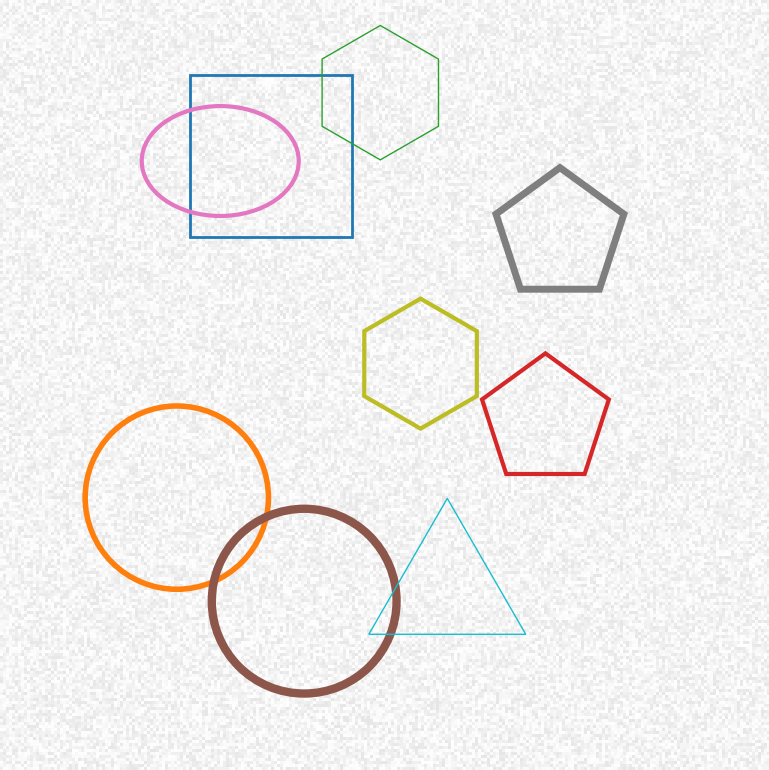[{"shape": "square", "thickness": 1, "radius": 0.53, "center": [0.352, 0.797]}, {"shape": "circle", "thickness": 2, "radius": 0.6, "center": [0.23, 0.354]}, {"shape": "hexagon", "thickness": 0.5, "radius": 0.44, "center": [0.494, 0.88]}, {"shape": "pentagon", "thickness": 1.5, "radius": 0.43, "center": [0.708, 0.454]}, {"shape": "circle", "thickness": 3, "radius": 0.6, "center": [0.395, 0.219]}, {"shape": "oval", "thickness": 1.5, "radius": 0.51, "center": [0.286, 0.791]}, {"shape": "pentagon", "thickness": 2.5, "radius": 0.44, "center": [0.727, 0.695]}, {"shape": "hexagon", "thickness": 1.5, "radius": 0.42, "center": [0.546, 0.528]}, {"shape": "triangle", "thickness": 0.5, "radius": 0.59, "center": [0.581, 0.235]}]